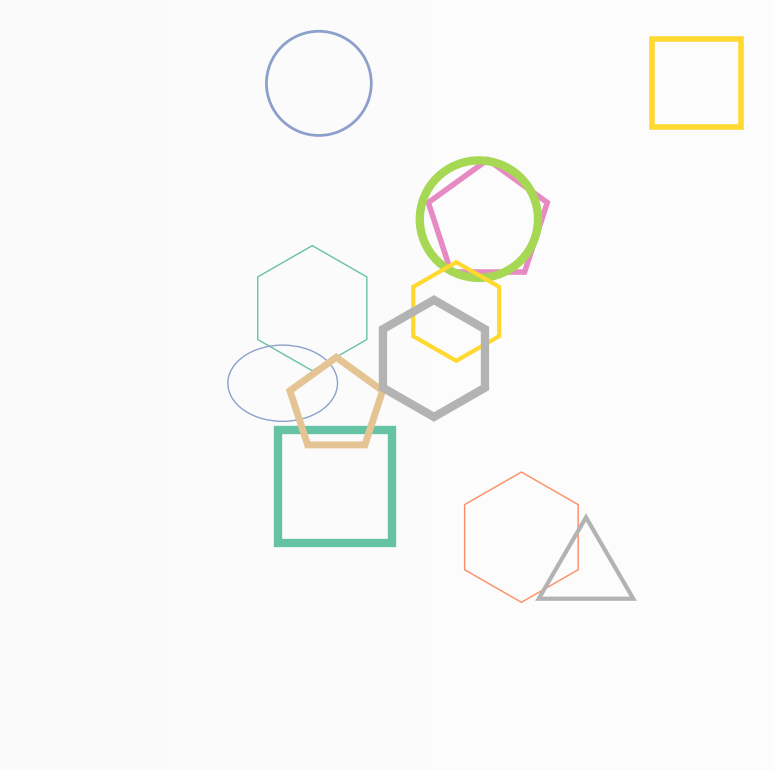[{"shape": "hexagon", "thickness": 0.5, "radius": 0.41, "center": [0.403, 0.6]}, {"shape": "square", "thickness": 3, "radius": 0.37, "center": [0.432, 0.368]}, {"shape": "hexagon", "thickness": 0.5, "radius": 0.42, "center": [0.673, 0.302]}, {"shape": "circle", "thickness": 1, "radius": 0.34, "center": [0.411, 0.892]}, {"shape": "oval", "thickness": 0.5, "radius": 0.35, "center": [0.365, 0.502]}, {"shape": "pentagon", "thickness": 2, "radius": 0.4, "center": [0.629, 0.712]}, {"shape": "circle", "thickness": 3, "radius": 0.38, "center": [0.618, 0.715]}, {"shape": "square", "thickness": 2, "radius": 0.29, "center": [0.899, 0.892]}, {"shape": "hexagon", "thickness": 1.5, "radius": 0.32, "center": [0.589, 0.595]}, {"shape": "pentagon", "thickness": 2.5, "radius": 0.31, "center": [0.434, 0.473]}, {"shape": "triangle", "thickness": 1.5, "radius": 0.35, "center": [0.756, 0.258]}, {"shape": "hexagon", "thickness": 3, "radius": 0.38, "center": [0.56, 0.534]}]